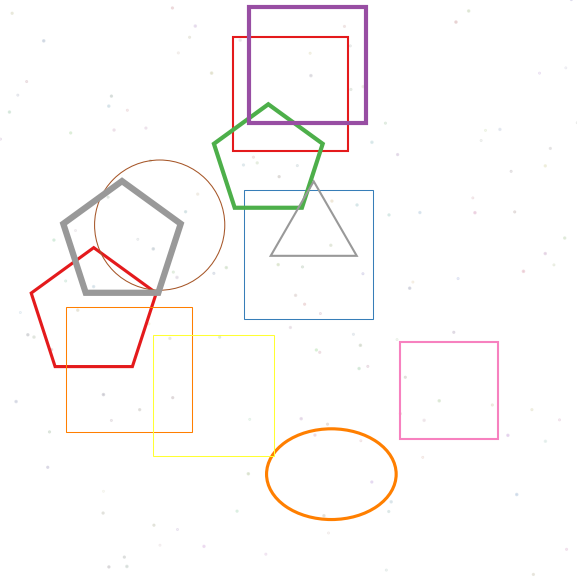[{"shape": "square", "thickness": 1, "radius": 0.5, "center": [0.503, 0.836]}, {"shape": "pentagon", "thickness": 1.5, "radius": 0.57, "center": [0.162, 0.456]}, {"shape": "square", "thickness": 0.5, "radius": 0.56, "center": [0.534, 0.558]}, {"shape": "pentagon", "thickness": 2, "radius": 0.5, "center": [0.465, 0.72]}, {"shape": "square", "thickness": 2, "radius": 0.5, "center": [0.533, 0.887]}, {"shape": "oval", "thickness": 1.5, "radius": 0.56, "center": [0.574, 0.178]}, {"shape": "square", "thickness": 0.5, "radius": 0.54, "center": [0.224, 0.36]}, {"shape": "square", "thickness": 0.5, "radius": 0.53, "center": [0.37, 0.314]}, {"shape": "circle", "thickness": 0.5, "radius": 0.56, "center": [0.276, 0.609]}, {"shape": "square", "thickness": 1, "radius": 0.42, "center": [0.777, 0.323]}, {"shape": "triangle", "thickness": 1, "radius": 0.43, "center": [0.543, 0.599]}, {"shape": "pentagon", "thickness": 3, "radius": 0.53, "center": [0.211, 0.579]}]